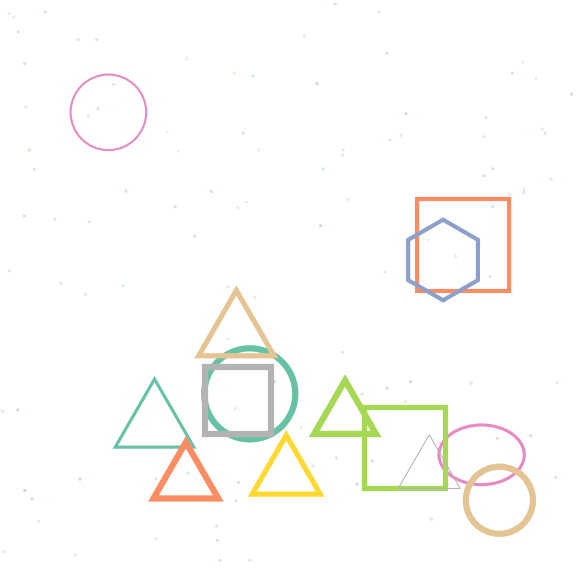[{"shape": "circle", "thickness": 3, "radius": 0.39, "center": [0.433, 0.317]}, {"shape": "triangle", "thickness": 1.5, "radius": 0.39, "center": [0.268, 0.264]}, {"shape": "square", "thickness": 2, "radius": 0.4, "center": [0.802, 0.575]}, {"shape": "triangle", "thickness": 3, "radius": 0.32, "center": [0.322, 0.168]}, {"shape": "hexagon", "thickness": 2, "radius": 0.35, "center": [0.767, 0.549]}, {"shape": "oval", "thickness": 1.5, "radius": 0.37, "center": [0.834, 0.212]}, {"shape": "circle", "thickness": 1, "radius": 0.33, "center": [0.188, 0.805]}, {"shape": "square", "thickness": 2.5, "radius": 0.35, "center": [0.7, 0.224]}, {"shape": "triangle", "thickness": 3, "radius": 0.31, "center": [0.598, 0.279]}, {"shape": "triangle", "thickness": 2.5, "radius": 0.34, "center": [0.496, 0.177]}, {"shape": "triangle", "thickness": 2.5, "radius": 0.38, "center": [0.409, 0.421]}, {"shape": "circle", "thickness": 3, "radius": 0.29, "center": [0.865, 0.133]}, {"shape": "triangle", "thickness": 0.5, "radius": 0.31, "center": [0.743, 0.184]}, {"shape": "square", "thickness": 3, "radius": 0.29, "center": [0.412, 0.305]}]